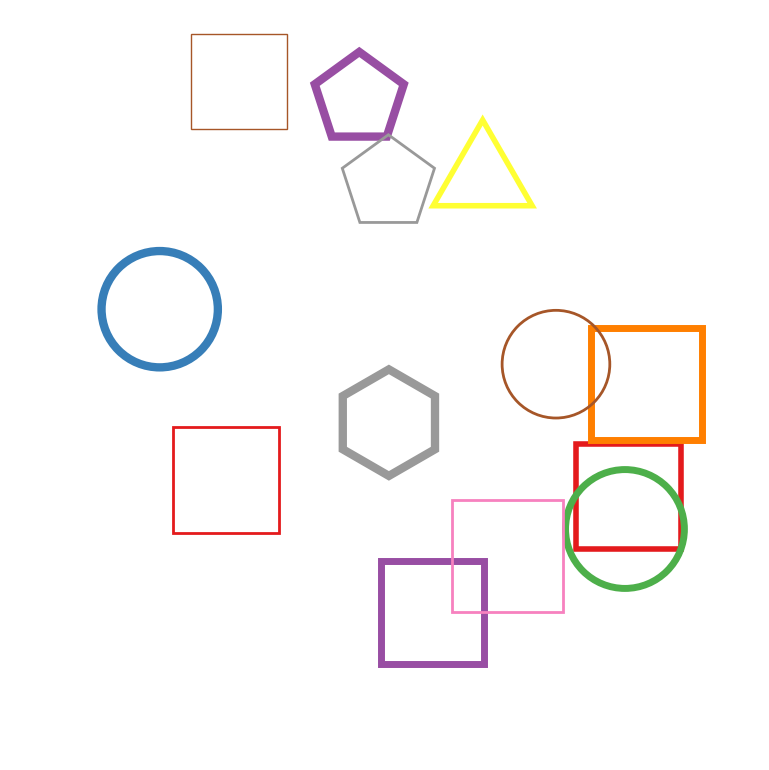[{"shape": "square", "thickness": 2, "radius": 0.34, "center": [0.816, 0.355]}, {"shape": "square", "thickness": 1, "radius": 0.35, "center": [0.293, 0.377]}, {"shape": "circle", "thickness": 3, "radius": 0.38, "center": [0.207, 0.598]}, {"shape": "circle", "thickness": 2.5, "radius": 0.39, "center": [0.812, 0.313]}, {"shape": "square", "thickness": 2.5, "radius": 0.33, "center": [0.562, 0.205]}, {"shape": "pentagon", "thickness": 3, "radius": 0.3, "center": [0.467, 0.872]}, {"shape": "square", "thickness": 2.5, "radius": 0.36, "center": [0.84, 0.501]}, {"shape": "triangle", "thickness": 2, "radius": 0.37, "center": [0.627, 0.77]}, {"shape": "circle", "thickness": 1, "radius": 0.35, "center": [0.722, 0.527]}, {"shape": "square", "thickness": 0.5, "radius": 0.31, "center": [0.31, 0.894]}, {"shape": "square", "thickness": 1, "radius": 0.36, "center": [0.659, 0.278]}, {"shape": "pentagon", "thickness": 1, "radius": 0.31, "center": [0.504, 0.762]}, {"shape": "hexagon", "thickness": 3, "radius": 0.35, "center": [0.505, 0.451]}]